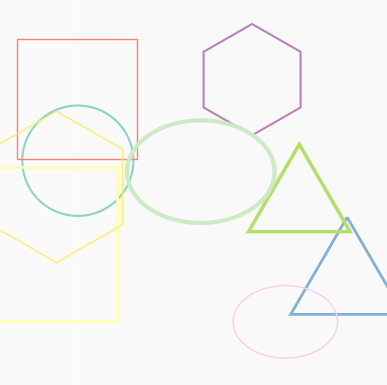[{"shape": "circle", "thickness": 1.5, "radius": 0.72, "center": [0.201, 0.583]}, {"shape": "square", "thickness": 2, "radius": 1.0, "center": [0.104, 0.366]}, {"shape": "square", "thickness": 1, "radius": 0.78, "center": [0.199, 0.743]}, {"shape": "triangle", "thickness": 2, "radius": 0.84, "center": [0.896, 0.268]}, {"shape": "triangle", "thickness": 2.5, "radius": 0.76, "center": [0.772, 0.474]}, {"shape": "oval", "thickness": 1, "radius": 0.67, "center": [0.736, 0.164]}, {"shape": "hexagon", "thickness": 1.5, "radius": 0.72, "center": [0.651, 0.793]}, {"shape": "oval", "thickness": 3, "radius": 0.95, "center": [0.518, 0.554]}, {"shape": "hexagon", "thickness": 1, "radius": 0.98, "center": [0.146, 0.514]}]